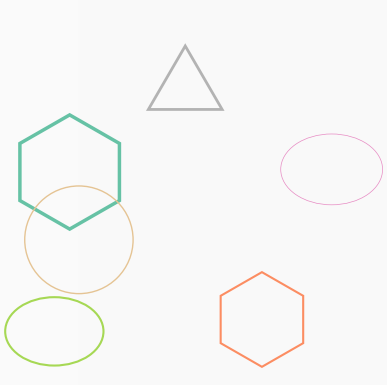[{"shape": "hexagon", "thickness": 2.5, "radius": 0.74, "center": [0.18, 0.553]}, {"shape": "hexagon", "thickness": 1.5, "radius": 0.61, "center": [0.676, 0.17]}, {"shape": "oval", "thickness": 0.5, "radius": 0.66, "center": [0.856, 0.56]}, {"shape": "oval", "thickness": 1.5, "radius": 0.63, "center": [0.14, 0.139]}, {"shape": "circle", "thickness": 1, "radius": 0.7, "center": [0.204, 0.377]}, {"shape": "triangle", "thickness": 2, "radius": 0.55, "center": [0.478, 0.771]}]